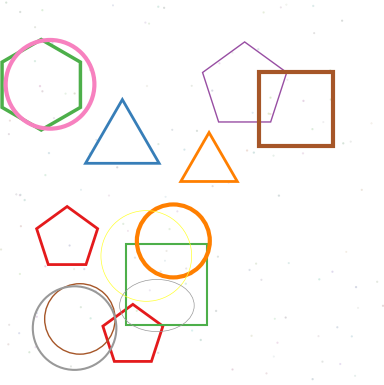[{"shape": "pentagon", "thickness": 2, "radius": 0.41, "center": [0.345, 0.128]}, {"shape": "pentagon", "thickness": 2, "radius": 0.42, "center": [0.174, 0.38]}, {"shape": "triangle", "thickness": 2, "radius": 0.55, "center": [0.318, 0.631]}, {"shape": "square", "thickness": 1.5, "radius": 0.53, "center": [0.431, 0.261]}, {"shape": "hexagon", "thickness": 2.5, "radius": 0.59, "center": [0.107, 0.78]}, {"shape": "pentagon", "thickness": 1, "radius": 0.57, "center": [0.635, 0.776]}, {"shape": "triangle", "thickness": 2, "radius": 0.42, "center": [0.543, 0.571]}, {"shape": "circle", "thickness": 3, "radius": 0.47, "center": [0.45, 0.374]}, {"shape": "circle", "thickness": 0.5, "radius": 0.59, "center": [0.38, 0.335]}, {"shape": "circle", "thickness": 1, "radius": 0.46, "center": [0.208, 0.172]}, {"shape": "square", "thickness": 3, "radius": 0.48, "center": [0.768, 0.718]}, {"shape": "circle", "thickness": 3, "radius": 0.58, "center": [0.13, 0.781]}, {"shape": "oval", "thickness": 0.5, "radius": 0.48, "center": [0.408, 0.206]}, {"shape": "circle", "thickness": 1.5, "radius": 0.54, "center": [0.194, 0.148]}]